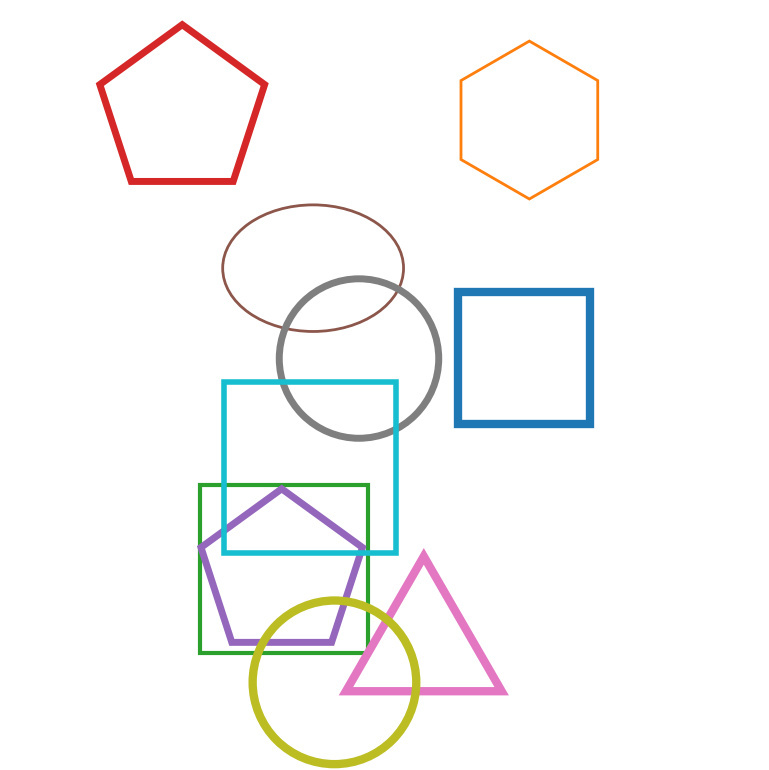[{"shape": "square", "thickness": 3, "radius": 0.43, "center": [0.681, 0.535]}, {"shape": "hexagon", "thickness": 1, "radius": 0.51, "center": [0.687, 0.844]}, {"shape": "square", "thickness": 1.5, "radius": 0.54, "center": [0.369, 0.261]}, {"shape": "pentagon", "thickness": 2.5, "radius": 0.56, "center": [0.237, 0.855]}, {"shape": "pentagon", "thickness": 2.5, "radius": 0.55, "center": [0.366, 0.255]}, {"shape": "oval", "thickness": 1, "radius": 0.59, "center": [0.407, 0.652]}, {"shape": "triangle", "thickness": 3, "radius": 0.58, "center": [0.55, 0.161]}, {"shape": "circle", "thickness": 2.5, "radius": 0.52, "center": [0.466, 0.534]}, {"shape": "circle", "thickness": 3, "radius": 0.53, "center": [0.434, 0.114]}, {"shape": "square", "thickness": 2, "radius": 0.56, "center": [0.402, 0.393]}]